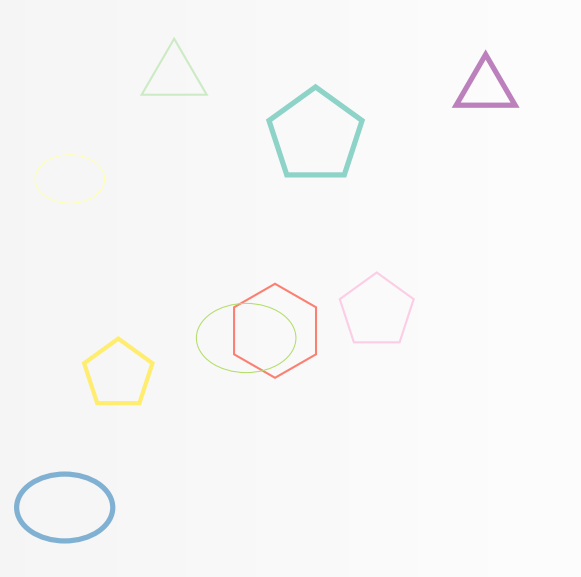[{"shape": "pentagon", "thickness": 2.5, "radius": 0.42, "center": [0.543, 0.764]}, {"shape": "oval", "thickness": 0.5, "radius": 0.3, "center": [0.12, 0.689]}, {"shape": "hexagon", "thickness": 1, "radius": 0.41, "center": [0.473, 0.426]}, {"shape": "oval", "thickness": 2.5, "radius": 0.41, "center": [0.111, 0.12]}, {"shape": "oval", "thickness": 0.5, "radius": 0.43, "center": [0.423, 0.414]}, {"shape": "pentagon", "thickness": 1, "radius": 0.33, "center": [0.648, 0.46]}, {"shape": "triangle", "thickness": 2.5, "radius": 0.29, "center": [0.836, 0.846]}, {"shape": "triangle", "thickness": 1, "radius": 0.32, "center": [0.3, 0.867]}, {"shape": "pentagon", "thickness": 2, "radius": 0.31, "center": [0.204, 0.351]}]